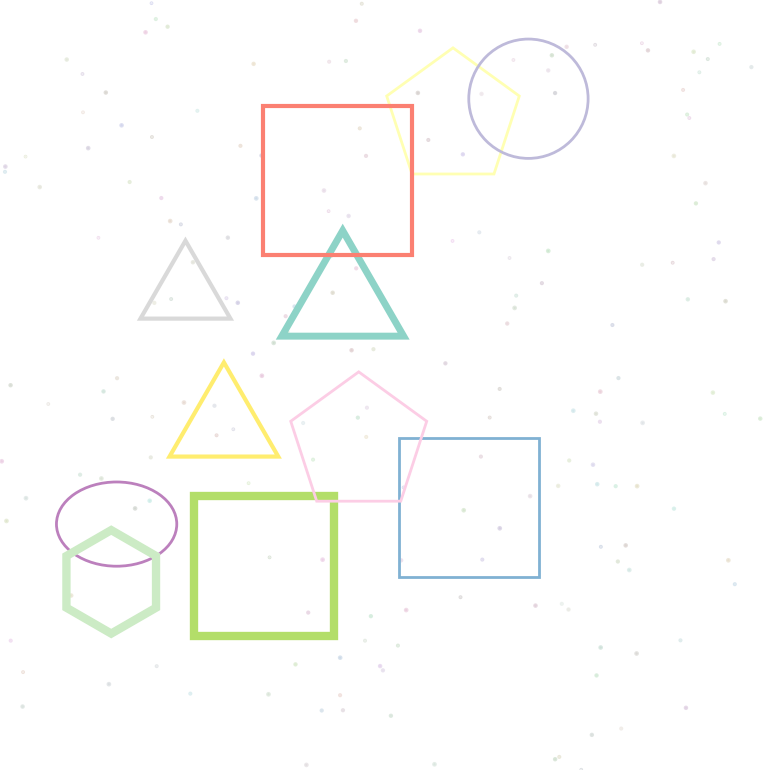[{"shape": "triangle", "thickness": 2.5, "radius": 0.46, "center": [0.445, 0.609]}, {"shape": "pentagon", "thickness": 1, "radius": 0.45, "center": [0.588, 0.847]}, {"shape": "circle", "thickness": 1, "radius": 0.39, "center": [0.686, 0.872]}, {"shape": "square", "thickness": 1.5, "radius": 0.48, "center": [0.438, 0.766]}, {"shape": "square", "thickness": 1, "radius": 0.45, "center": [0.609, 0.341]}, {"shape": "square", "thickness": 3, "radius": 0.45, "center": [0.343, 0.265]}, {"shape": "pentagon", "thickness": 1, "radius": 0.46, "center": [0.466, 0.424]}, {"shape": "triangle", "thickness": 1.5, "radius": 0.34, "center": [0.241, 0.62]}, {"shape": "oval", "thickness": 1, "radius": 0.39, "center": [0.151, 0.319]}, {"shape": "hexagon", "thickness": 3, "radius": 0.34, "center": [0.144, 0.244]}, {"shape": "triangle", "thickness": 1.5, "radius": 0.41, "center": [0.291, 0.448]}]